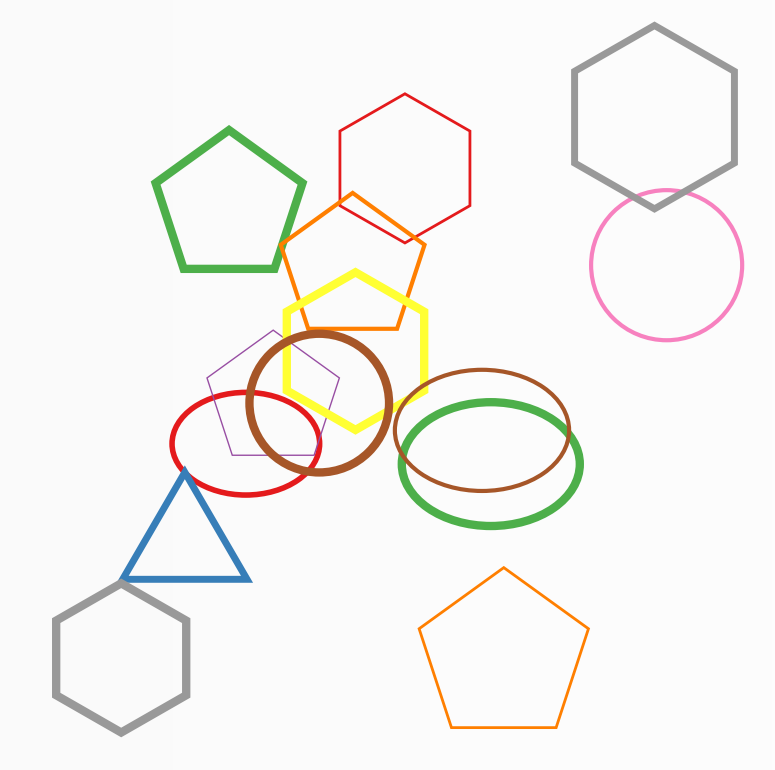[{"shape": "hexagon", "thickness": 1, "radius": 0.48, "center": [0.522, 0.781]}, {"shape": "oval", "thickness": 2, "radius": 0.48, "center": [0.317, 0.424]}, {"shape": "triangle", "thickness": 2.5, "radius": 0.46, "center": [0.238, 0.294]}, {"shape": "pentagon", "thickness": 3, "radius": 0.5, "center": [0.296, 0.731]}, {"shape": "oval", "thickness": 3, "radius": 0.57, "center": [0.633, 0.397]}, {"shape": "pentagon", "thickness": 0.5, "radius": 0.45, "center": [0.352, 0.481]}, {"shape": "pentagon", "thickness": 1.5, "radius": 0.49, "center": [0.455, 0.652]}, {"shape": "pentagon", "thickness": 1, "radius": 0.57, "center": [0.65, 0.148]}, {"shape": "hexagon", "thickness": 3, "radius": 0.51, "center": [0.459, 0.544]}, {"shape": "circle", "thickness": 3, "radius": 0.45, "center": [0.412, 0.476]}, {"shape": "oval", "thickness": 1.5, "radius": 0.56, "center": [0.622, 0.441]}, {"shape": "circle", "thickness": 1.5, "radius": 0.49, "center": [0.86, 0.656]}, {"shape": "hexagon", "thickness": 2.5, "radius": 0.6, "center": [0.845, 0.848]}, {"shape": "hexagon", "thickness": 3, "radius": 0.48, "center": [0.156, 0.146]}]